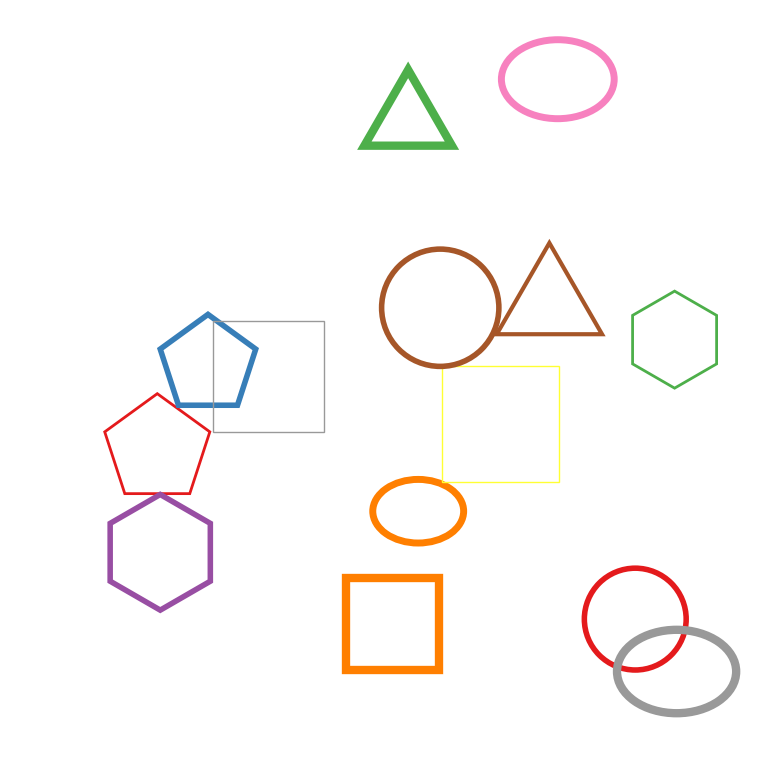[{"shape": "circle", "thickness": 2, "radius": 0.33, "center": [0.825, 0.196]}, {"shape": "pentagon", "thickness": 1, "radius": 0.36, "center": [0.204, 0.417]}, {"shape": "pentagon", "thickness": 2, "radius": 0.33, "center": [0.27, 0.526]}, {"shape": "triangle", "thickness": 3, "radius": 0.33, "center": [0.53, 0.844]}, {"shape": "hexagon", "thickness": 1, "radius": 0.32, "center": [0.876, 0.559]}, {"shape": "hexagon", "thickness": 2, "radius": 0.38, "center": [0.208, 0.283]}, {"shape": "square", "thickness": 3, "radius": 0.3, "center": [0.51, 0.19]}, {"shape": "oval", "thickness": 2.5, "radius": 0.3, "center": [0.543, 0.336]}, {"shape": "square", "thickness": 0.5, "radius": 0.38, "center": [0.65, 0.449]}, {"shape": "triangle", "thickness": 1.5, "radius": 0.39, "center": [0.713, 0.605]}, {"shape": "circle", "thickness": 2, "radius": 0.38, "center": [0.572, 0.6]}, {"shape": "oval", "thickness": 2.5, "radius": 0.37, "center": [0.724, 0.897]}, {"shape": "oval", "thickness": 3, "radius": 0.39, "center": [0.879, 0.128]}, {"shape": "square", "thickness": 0.5, "radius": 0.36, "center": [0.349, 0.511]}]